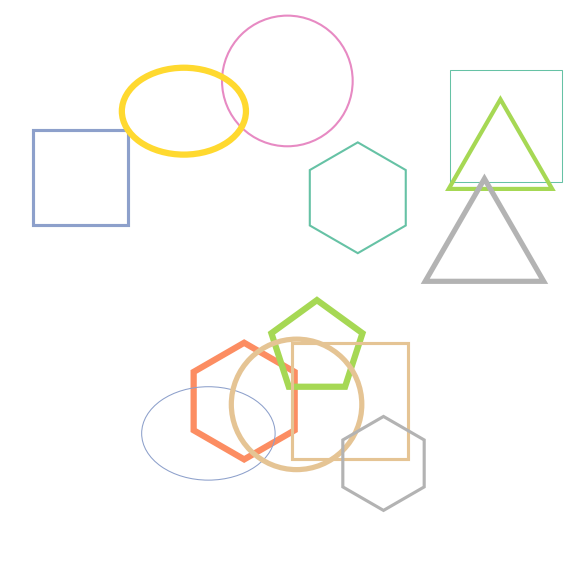[{"shape": "hexagon", "thickness": 1, "radius": 0.48, "center": [0.62, 0.657]}, {"shape": "square", "thickness": 0.5, "radius": 0.49, "center": [0.876, 0.781]}, {"shape": "hexagon", "thickness": 3, "radius": 0.5, "center": [0.423, 0.305]}, {"shape": "oval", "thickness": 0.5, "radius": 0.58, "center": [0.361, 0.249]}, {"shape": "square", "thickness": 1.5, "radius": 0.41, "center": [0.14, 0.692]}, {"shape": "circle", "thickness": 1, "radius": 0.57, "center": [0.498, 0.859]}, {"shape": "pentagon", "thickness": 3, "radius": 0.41, "center": [0.549, 0.397]}, {"shape": "triangle", "thickness": 2, "radius": 0.52, "center": [0.867, 0.724]}, {"shape": "oval", "thickness": 3, "radius": 0.54, "center": [0.318, 0.807]}, {"shape": "square", "thickness": 1.5, "radius": 0.51, "center": [0.606, 0.305]}, {"shape": "circle", "thickness": 2.5, "radius": 0.56, "center": [0.514, 0.299]}, {"shape": "hexagon", "thickness": 1.5, "radius": 0.41, "center": [0.664, 0.197]}, {"shape": "triangle", "thickness": 2.5, "radius": 0.59, "center": [0.839, 0.571]}]